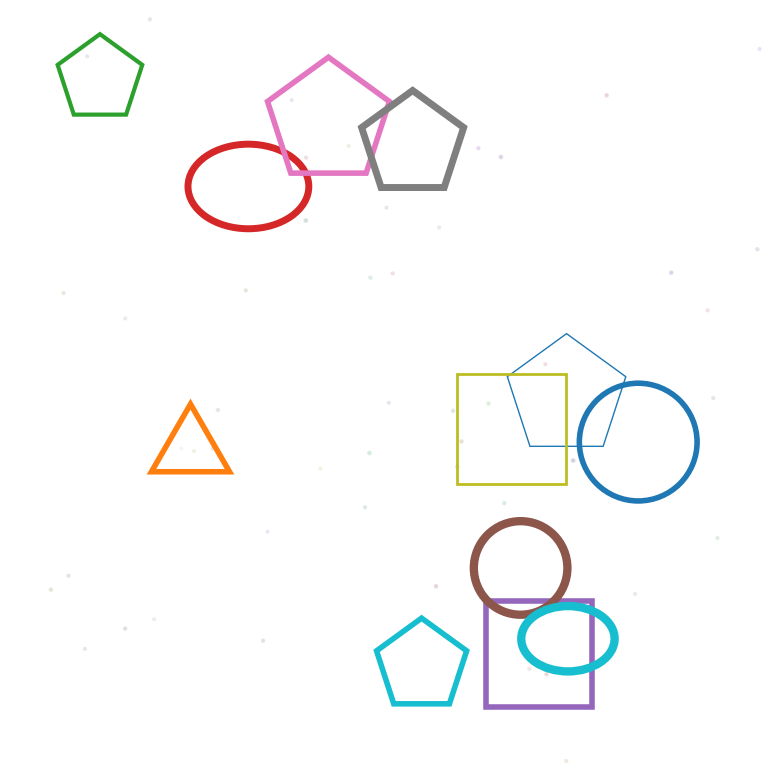[{"shape": "circle", "thickness": 2, "radius": 0.38, "center": [0.829, 0.426]}, {"shape": "pentagon", "thickness": 0.5, "radius": 0.4, "center": [0.736, 0.486]}, {"shape": "triangle", "thickness": 2, "radius": 0.29, "center": [0.247, 0.417]}, {"shape": "pentagon", "thickness": 1.5, "radius": 0.29, "center": [0.13, 0.898]}, {"shape": "oval", "thickness": 2.5, "radius": 0.39, "center": [0.323, 0.758]}, {"shape": "square", "thickness": 2, "radius": 0.34, "center": [0.7, 0.151]}, {"shape": "circle", "thickness": 3, "radius": 0.3, "center": [0.676, 0.262]}, {"shape": "pentagon", "thickness": 2, "radius": 0.42, "center": [0.427, 0.842]}, {"shape": "pentagon", "thickness": 2.5, "radius": 0.35, "center": [0.536, 0.813]}, {"shape": "square", "thickness": 1, "radius": 0.36, "center": [0.664, 0.443]}, {"shape": "oval", "thickness": 3, "radius": 0.3, "center": [0.738, 0.17]}, {"shape": "pentagon", "thickness": 2, "radius": 0.31, "center": [0.548, 0.136]}]